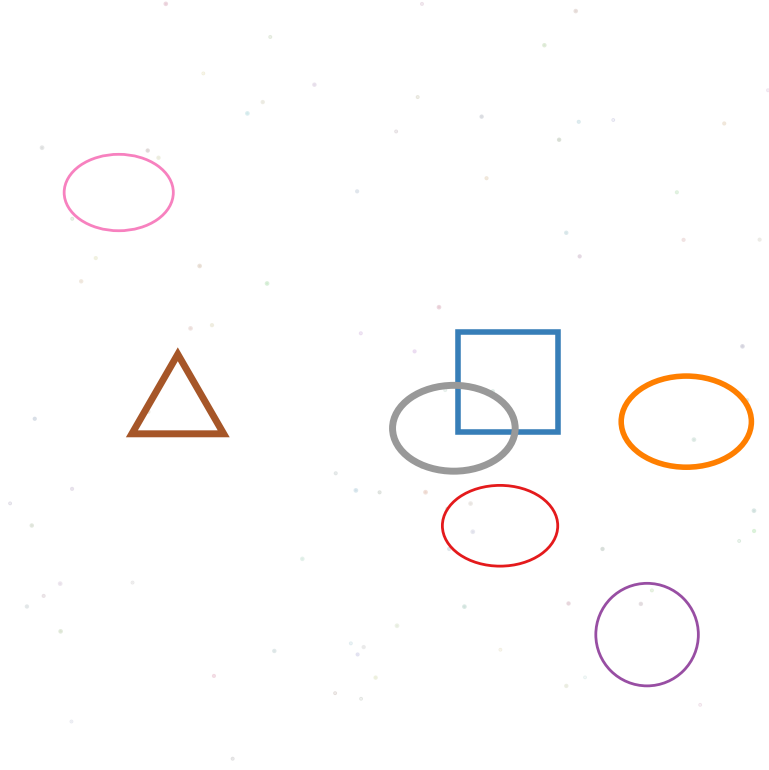[{"shape": "oval", "thickness": 1, "radius": 0.37, "center": [0.649, 0.317]}, {"shape": "square", "thickness": 2, "radius": 0.32, "center": [0.66, 0.504]}, {"shape": "circle", "thickness": 1, "radius": 0.33, "center": [0.84, 0.176]}, {"shape": "oval", "thickness": 2, "radius": 0.42, "center": [0.891, 0.452]}, {"shape": "triangle", "thickness": 2.5, "radius": 0.34, "center": [0.231, 0.471]}, {"shape": "oval", "thickness": 1, "radius": 0.35, "center": [0.154, 0.75]}, {"shape": "oval", "thickness": 2.5, "radius": 0.4, "center": [0.589, 0.444]}]